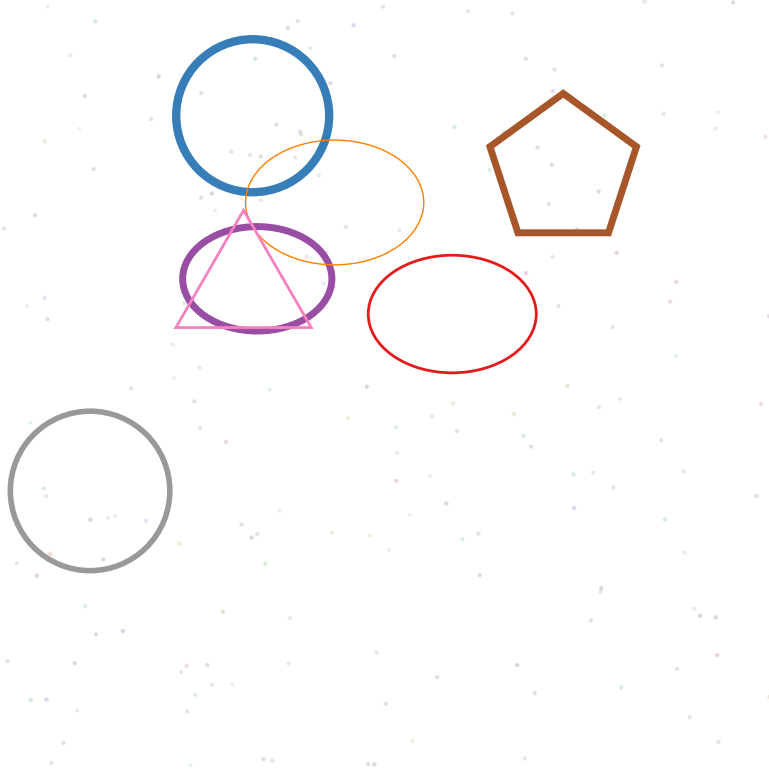[{"shape": "oval", "thickness": 1, "radius": 0.55, "center": [0.587, 0.592]}, {"shape": "circle", "thickness": 3, "radius": 0.5, "center": [0.328, 0.85]}, {"shape": "oval", "thickness": 2.5, "radius": 0.48, "center": [0.334, 0.638]}, {"shape": "oval", "thickness": 0.5, "radius": 0.58, "center": [0.435, 0.737]}, {"shape": "pentagon", "thickness": 2.5, "radius": 0.5, "center": [0.731, 0.779]}, {"shape": "triangle", "thickness": 1, "radius": 0.51, "center": [0.316, 0.625]}, {"shape": "circle", "thickness": 2, "radius": 0.52, "center": [0.117, 0.362]}]